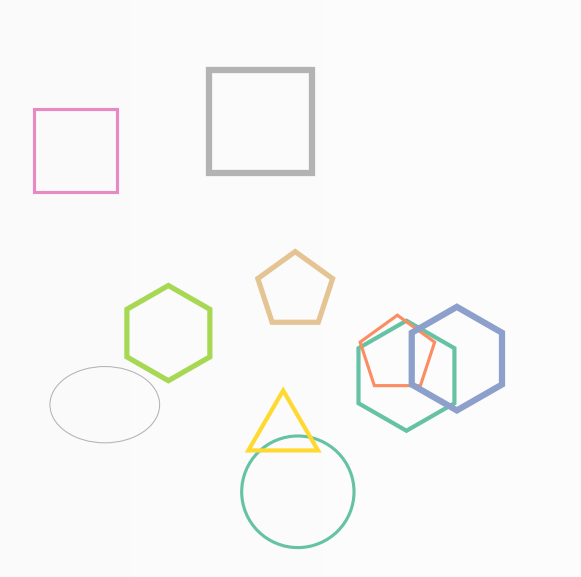[{"shape": "hexagon", "thickness": 2, "radius": 0.48, "center": [0.699, 0.349]}, {"shape": "circle", "thickness": 1.5, "radius": 0.48, "center": [0.512, 0.148]}, {"shape": "pentagon", "thickness": 1.5, "radius": 0.34, "center": [0.684, 0.386]}, {"shape": "hexagon", "thickness": 3, "radius": 0.45, "center": [0.786, 0.378]}, {"shape": "square", "thickness": 1.5, "radius": 0.36, "center": [0.13, 0.739]}, {"shape": "hexagon", "thickness": 2.5, "radius": 0.41, "center": [0.29, 0.422]}, {"shape": "triangle", "thickness": 2, "radius": 0.35, "center": [0.487, 0.254]}, {"shape": "pentagon", "thickness": 2.5, "radius": 0.34, "center": [0.508, 0.496]}, {"shape": "oval", "thickness": 0.5, "radius": 0.47, "center": [0.18, 0.298]}, {"shape": "square", "thickness": 3, "radius": 0.44, "center": [0.448, 0.788]}]